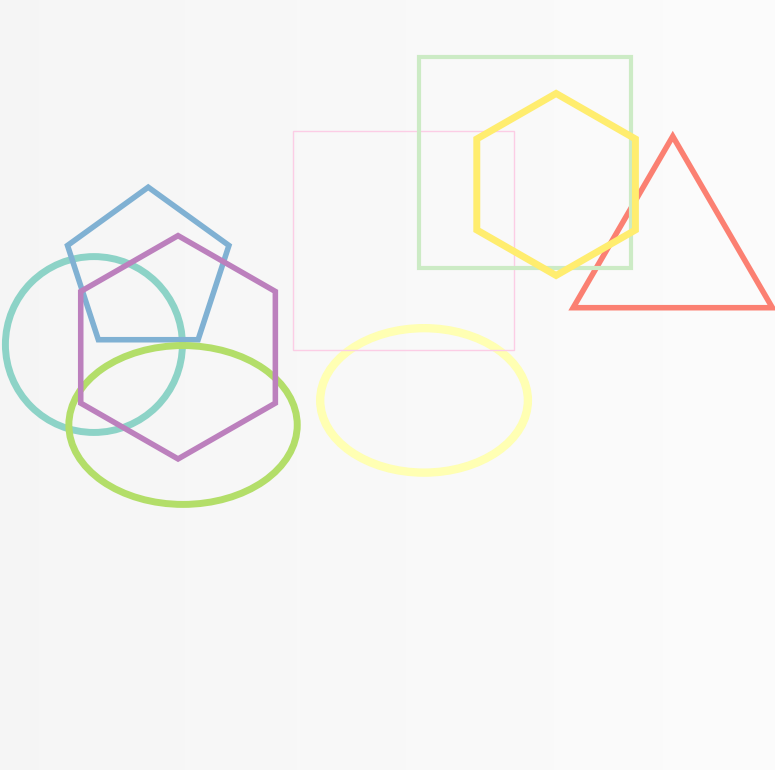[{"shape": "circle", "thickness": 2.5, "radius": 0.57, "center": [0.121, 0.553]}, {"shape": "oval", "thickness": 3, "radius": 0.67, "center": [0.547, 0.48]}, {"shape": "triangle", "thickness": 2, "radius": 0.74, "center": [0.868, 0.675]}, {"shape": "pentagon", "thickness": 2, "radius": 0.55, "center": [0.191, 0.647]}, {"shape": "oval", "thickness": 2.5, "radius": 0.74, "center": [0.236, 0.448]}, {"shape": "square", "thickness": 0.5, "radius": 0.71, "center": [0.521, 0.688]}, {"shape": "hexagon", "thickness": 2, "radius": 0.72, "center": [0.23, 0.549]}, {"shape": "square", "thickness": 1.5, "radius": 0.69, "center": [0.677, 0.789]}, {"shape": "hexagon", "thickness": 2.5, "radius": 0.59, "center": [0.718, 0.76]}]